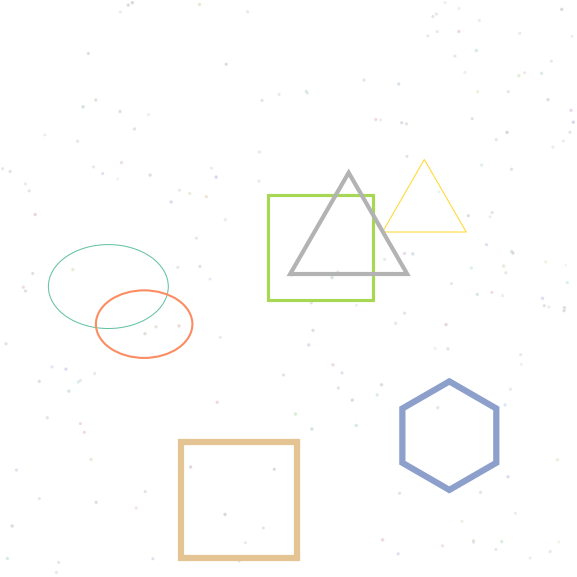[{"shape": "oval", "thickness": 0.5, "radius": 0.52, "center": [0.188, 0.503]}, {"shape": "oval", "thickness": 1, "radius": 0.42, "center": [0.25, 0.438]}, {"shape": "hexagon", "thickness": 3, "radius": 0.47, "center": [0.778, 0.245]}, {"shape": "square", "thickness": 1.5, "radius": 0.46, "center": [0.555, 0.571]}, {"shape": "triangle", "thickness": 0.5, "radius": 0.42, "center": [0.735, 0.639]}, {"shape": "square", "thickness": 3, "radius": 0.5, "center": [0.414, 0.133]}, {"shape": "triangle", "thickness": 2, "radius": 0.58, "center": [0.604, 0.583]}]